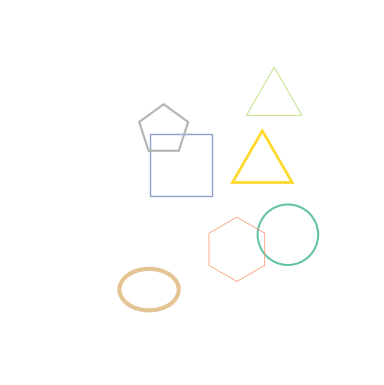[{"shape": "circle", "thickness": 1.5, "radius": 0.39, "center": [0.748, 0.39]}, {"shape": "hexagon", "thickness": 0.5, "radius": 0.42, "center": [0.615, 0.352]}, {"shape": "square", "thickness": 1, "radius": 0.4, "center": [0.471, 0.571]}, {"shape": "triangle", "thickness": 0.5, "radius": 0.42, "center": [0.712, 0.742]}, {"shape": "triangle", "thickness": 2, "radius": 0.45, "center": [0.681, 0.571]}, {"shape": "oval", "thickness": 3, "radius": 0.38, "center": [0.387, 0.248]}, {"shape": "pentagon", "thickness": 1.5, "radius": 0.33, "center": [0.425, 0.662]}]